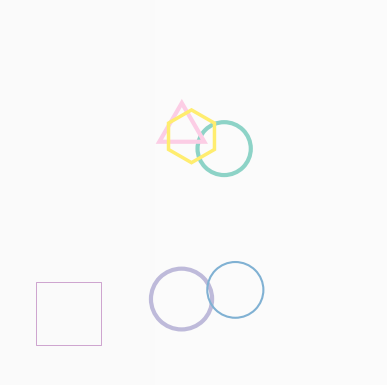[{"shape": "circle", "thickness": 3, "radius": 0.34, "center": [0.578, 0.614]}, {"shape": "circle", "thickness": 3, "radius": 0.39, "center": [0.468, 0.223]}, {"shape": "circle", "thickness": 1.5, "radius": 0.36, "center": [0.607, 0.247]}, {"shape": "triangle", "thickness": 3, "radius": 0.34, "center": [0.469, 0.665]}, {"shape": "square", "thickness": 0.5, "radius": 0.41, "center": [0.177, 0.186]}, {"shape": "hexagon", "thickness": 2.5, "radius": 0.34, "center": [0.494, 0.646]}]